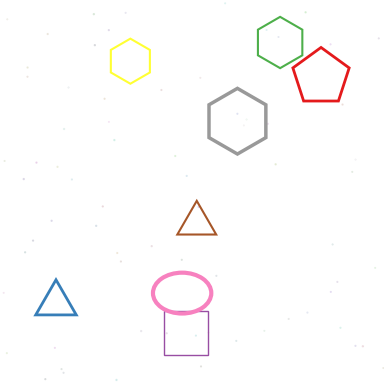[{"shape": "pentagon", "thickness": 2, "radius": 0.38, "center": [0.834, 0.8]}, {"shape": "triangle", "thickness": 2, "radius": 0.3, "center": [0.145, 0.212]}, {"shape": "hexagon", "thickness": 1.5, "radius": 0.33, "center": [0.728, 0.89]}, {"shape": "square", "thickness": 1, "radius": 0.29, "center": [0.483, 0.135]}, {"shape": "hexagon", "thickness": 1.5, "radius": 0.29, "center": [0.339, 0.841]}, {"shape": "triangle", "thickness": 1.5, "radius": 0.29, "center": [0.511, 0.42]}, {"shape": "oval", "thickness": 3, "radius": 0.38, "center": [0.473, 0.239]}, {"shape": "hexagon", "thickness": 2.5, "radius": 0.43, "center": [0.617, 0.685]}]